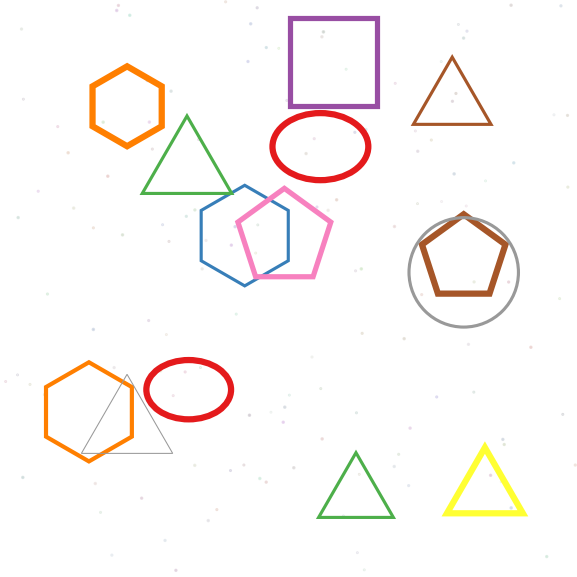[{"shape": "oval", "thickness": 3, "radius": 0.37, "center": [0.327, 0.324]}, {"shape": "oval", "thickness": 3, "radius": 0.41, "center": [0.555, 0.745]}, {"shape": "hexagon", "thickness": 1.5, "radius": 0.44, "center": [0.424, 0.591]}, {"shape": "triangle", "thickness": 1.5, "radius": 0.37, "center": [0.616, 0.141]}, {"shape": "triangle", "thickness": 1.5, "radius": 0.45, "center": [0.324, 0.709]}, {"shape": "square", "thickness": 2.5, "radius": 0.38, "center": [0.577, 0.891]}, {"shape": "hexagon", "thickness": 2, "radius": 0.43, "center": [0.154, 0.286]}, {"shape": "hexagon", "thickness": 3, "radius": 0.35, "center": [0.22, 0.815]}, {"shape": "triangle", "thickness": 3, "radius": 0.38, "center": [0.84, 0.148]}, {"shape": "triangle", "thickness": 1.5, "radius": 0.39, "center": [0.783, 0.823]}, {"shape": "pentagon", "thickness": 3, "radius": 0.38, "center": [0.803, 0.552]}, {"shape": "pentagon", "thickness": 2.5, "radius": 0.42, "center": [0.492, 0.588]}, {"shape": "triangle", "thickness": 0.5, "radius": 0.46, "center": [0.22, 0.26]}, {"shape": "circle", "thickness": 1.5, "radius": 0.47, "center": [0.803, 0.528]}]